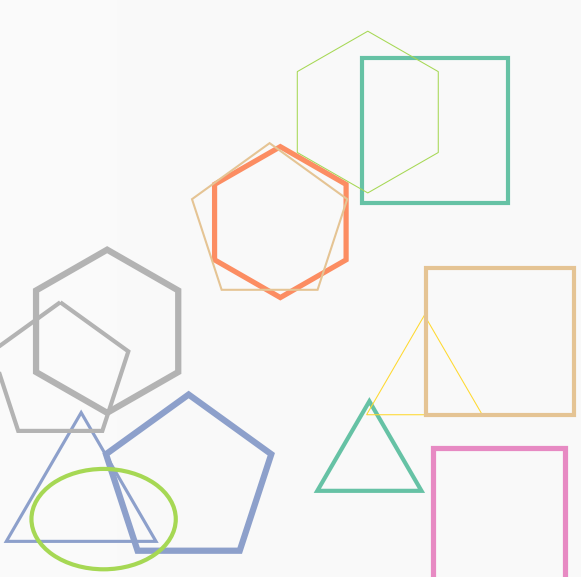[{"shape": "triangle", "thickness": 2, "radius": 0.52, "center": [0.635, 0.201]}, {"shape": "square", "thickness": 2, "radius": 0.63, "center": [0.749, 0.773]}, {"shape": "hexagon", "thickness": 2.5, "radius": 0.65, "center": [0.482, 0.615]}, {"shape": "pentagon", "thickness": 3, "radius": 0.75, "center": [0.325, 0.166]}, {"shape": "triangle", "thickness": 1.5, "radius": 0.74, "center": [0.14, 0.136]}, {"shape": "square", "thickness": 2.5, "radius": 0.57, "center": [0.859, 0.11]}, {"shape": "oval", "thickness": 2, "radius": 0.62, "center": [0.178, 0.1]}, {"shape": "hexagon", "thickness": 0.5, "radius": 0.7, "center": [0.633, 0.805]}, {"shape": "triangle", "thickness": 0.5, "radius": 0.57, "center": [0.73, 0.338]}, {"shape": "pentagon", "thickness": 1, "radius": 0.7, "center": [0.464, 0.611]}, {"shape": "square", "thickness": 2, "radius": 0.64, "center": [0.86, 0.407]}, {"shape": "hexagon", "thickness": 3, "radius": 0.71, "center": [0.184, 0.426]}, {"shape": "pentagon", "thickness": 2, "radius": 0.62, "center": [0.104, 0.353]}]